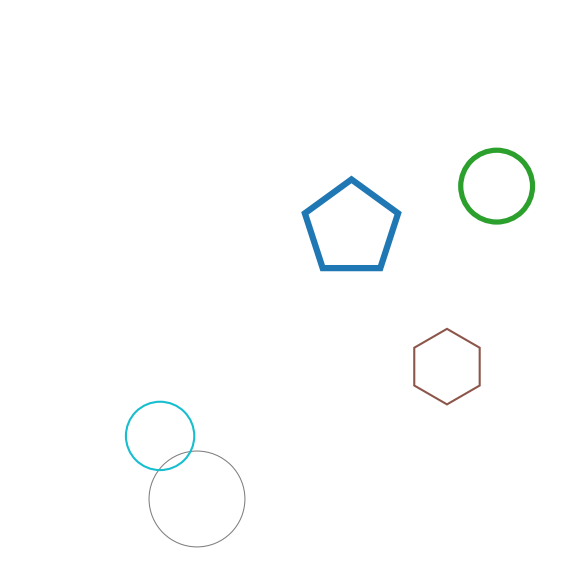[{"shape": "pentagon", "thickness": 3, "radius": 0.42, "center": [0.609, 0.604]}, {"shape": "circle", "thickness": 2.5, "radius": 0.31, "center": [0.86, 0.677]}, {"shape": "hexagon", "thickness": 1, "radius": 0.33, "center": [0.774, 0.364]}, {"shape": "circle", "thickness": 0.5, "radius": 0.41, "center": [0.341, 0.135]}, {"shape": "circle", "thickness": 1, "radius": 0.3, "center": [0.277, 0.244]}]